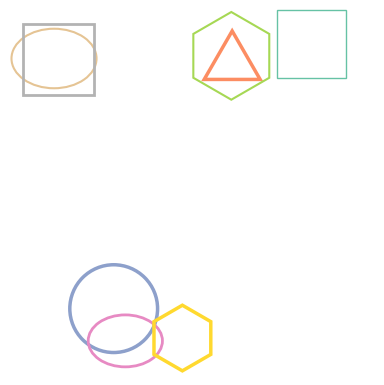[{"shape": "square", "thickness": 1, "radius": 0.45, "center": [0.809, 0.886]}, {"shape": "triangle", "thickness": 2.5, "radius": 0.42, "center": [0.603, 0.836]}, {"shape": "circle", "thickness": 2.5, "radius": 0.57, "center": [0.295, 0.198]}, {"shape": "oval", "thickness": 2, "radius": 0.48, "center": [0.325, 0.115]}, {"shape": "hexagon", "thickness": 1.5, "radius": 0.57, "center": [0.601, 0.855]}, {"shape": "hexagon", "thickness": 2.5, "radius": 0.43, "center": [0.474, 0.122]}, {"shape": "oval", "thickness": 1.5, "radius": 0.55, "center": [0.14, 0.848]}, {"shape": "square", "thickness": 2, "radius": 0.46, "center": [0.152, 0.845]}]